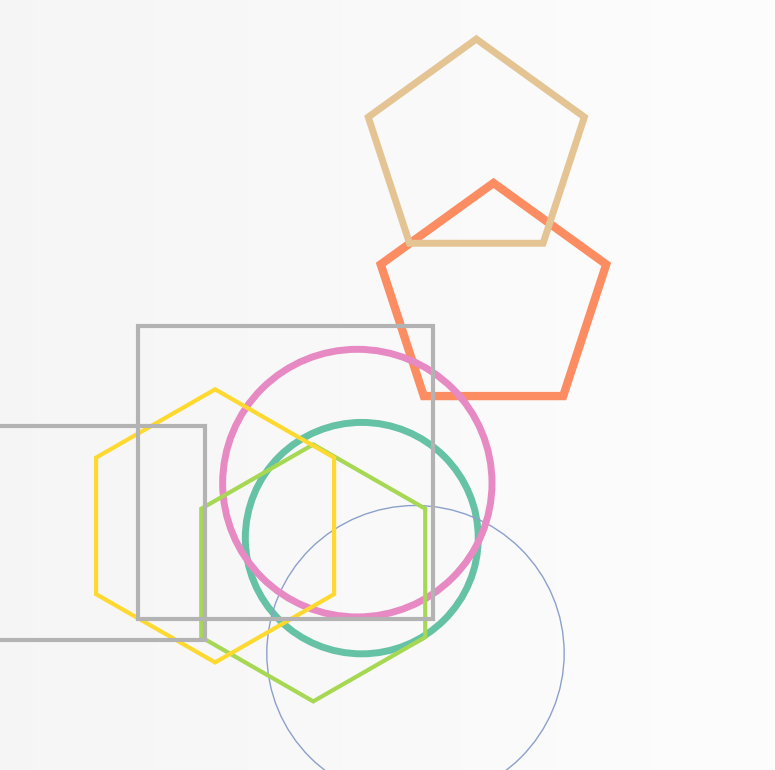[{"shape": "circle", "thickness": 2.5, "radius": 0.75, "center": [0.467, 0.301]}, {"shape": "pentagon", "thickness": 3, "radius": 0.76, "center": [0.637, 0.609]}, {"shape": "circle", "thickness": 0.5, "radius": 0.96, "center": [0.536, 0.152]}, {"shape": "circle", "thickness": 2.5, "radius": 0.87, "center": [0.461, 0.373]}, {"shape": "hexagon", "thickness": 1.5, "radius": 0.83, "center": [0.404, 0.256]}, {"shape": "hexagon", "thickness": 1.5, "radius": 0.89, "center": [0.278, 0.317]}, {"shape": "pentagon", "thickness": 2.5, "radius": 0.73, "center": [0.615, 0.803]}, {"shape": "square", "thickness": 1.5, "radius": 0.95, "center": [0.368, 0.386]}, {"shape": "square", "thickness": 1.5, "radius": 0.7, "center": [0.126, 0.308]}]